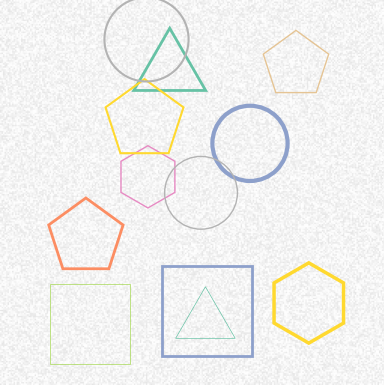[{"shape": "triangle", "thickness": 2, "radius": 0.54, "center": [0.441, 0.819]}, {"shape": "triangle", "thickness": 0.5, "radius": 0.45, "center": [0.534, 0.166]}, {"shape": "pentagon", "thickness": 2, "radius": 0.51, "center": [0.223, 0.384]}, {"shape": "circle", "thickness": 3, "radius": 0.49, "center": [0.649, 0.628]}, {"shape": "square", "thickness": 2, "radius": 0.58, "center": [0.538, 0.192]}, {"shape": "hexagon", "thickness": 1, "radius": 0.4, "center": [0.384, 0.541]}, {"shape": "square", "thickness": 0.5, "radius": 0.52, "center": [0.234, 0.158]}, {"shape": "pentagon", "thickness": 1.5, "radius": 0.53, "center": [0.375, 0.688]}, {"shape": "hexagon", "thickness": 2.5, "radius": 0.52, "center": [0.802, 0.213]}, {"shape": "pentagon", "thickness": 1, "radius": 0.45, "center": [0.769, 0.832]}, {"shape": "circle", "thickness": 1.5, "radius": 0.55, "center": [0.381, 0.898]}, {"shape": "circle", "thickness": 1, "radius": 0.47, "center": [0.522, 0.499]}]